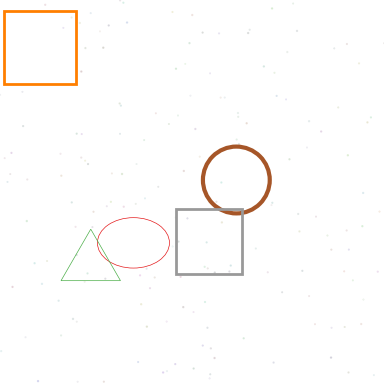[{"shape": "oval", "thickness": 0.5, "radius": 0.47, "center": [0.347, 0.369]}, {"shape": "triangle", "thickness": 0.5, "radius": 0.45, "center": [0.236, 0.316]}, {"shape": "square", "thickness": 2, "radius": 0.47, "center": [0.104, 0.876]}, {"shape": "circle", "thickness": 3, "radius": 0.43, "center": [0.614, 0.532]}, {"shape": "square", "thickness": 2, "radius": 0.43, "center": [0.542, 0.372]}]